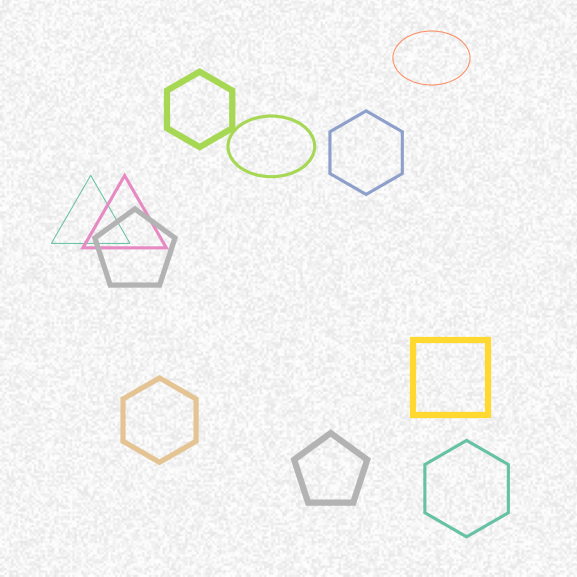[{"shape": "hexagon", "thickness": 1.5, "radius": 0.42, "center": [0.808, 0.153]}, {"shape": "triangle", "thickness": 0.5, "radius": 0.39, "center": [0.157, 0.617]}, {"shape": "oval", "thickness": 0.5, "radius": 0.33, "center": [0.747, 0.899]}, {"shape": "hexagon", "thickness": 1.5, "radius": 0.36, "center": [0.634, 0.735]}, {"shape": "triangle", "thickness": 1.5, "radius": 0.42, "center": [0.216, 0.612]}, {"shape": "hexagon", "thickness": 3, "radius": 0.33, "center": [0.346, 0.81]}, {"shape": "oval", "thickness": 1.5, "radius": 0.38, "center": [0.47, 0.746]}, {"shape": "square", "thickness": 3, "radius": 0.32, "center": [0.78, 0.345]}, {"shape": "hexagon", "thickness": 2.5, "radius": 0.37, "center": [0.276, 0.272]}, {"shape": "pentagon", "thickness": 3, "radius": 0.33, "center": [0.573, 0.183]}, {"shape": "pentagon", "thickness": 2.5, "radius": 0.36, "center": [0.234, 0.565]}]